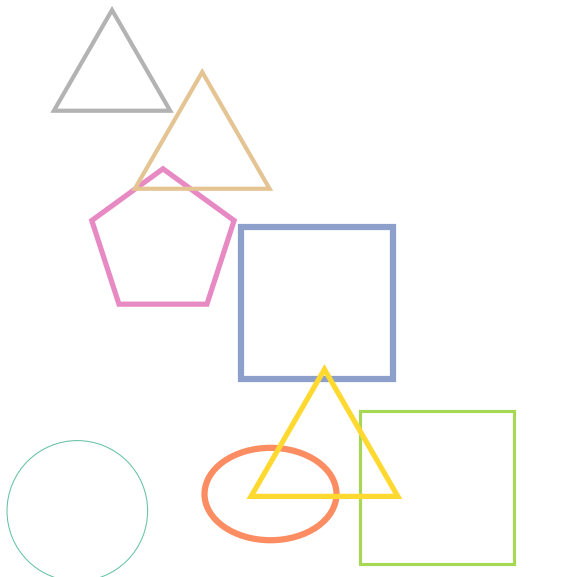[{"shape": "circle", "thickness": 0.5, "radius": 0.61, "center": [0.134, 0.114]}, {"shape": "oval", "thickness": 3, "radius": 0.57, "center": [0.468, 0.144]}, {"shape": "square", "thickness": 3, "radius": 0.66, "center": [0.548, 0.474]}, {"shape": "pentagon", "thickness": 2.5, "radius": 0.65, "center": [0.282, 0.577]}, {"shape": "square", "thickness": 1.5, "radius": 0.67, "center": [0.757, 0.155]}, {"shape": "triangle", "thickness": 2.5, "radius": 0.73, "center": [0.562, 0.213]}, {"shape": "triangle", "thickness": 2, "radius": 0.67, "center": [0.35, 0.74]}, {"shape": "triangle", "thickness": 2, "radius": 0.58, "center": [0.194, 0.866]}]